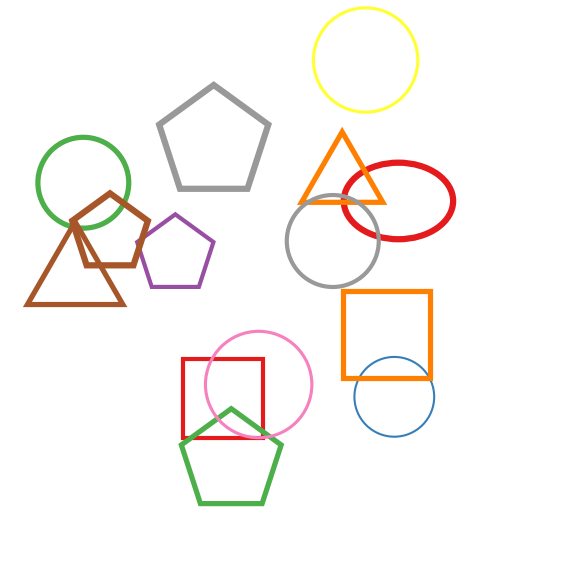[{"shape": "oval", "thickness": 3, "radius": 0.47, "center": [0.69, 0.651]}, {"shape": "square", "thickness": 2, "radius": 0.34, "center": [0.386, 0.309]}, {"shape": "circle", "thickness": 1, "radius": 0.35, "center": [0.683, 0.312]}, {"shape": "pentagon", "thickness": 2.5, "radius": 0.45, "center": [0.4, 0.201]}, {"shape": "circle", "thickness": 2.5, "radius": 0.39, "center": [0.144, 0.683]}, {"shape": "pentagon", "thickness": 2, "radius": 0.35, "center": [0.304, 0.559]}, {"shape": "triangle", "thickness": 2.5, "radius": 0.41, "center": [0.593, 0.689]}, {"shape": "square", "thickness": 2.5, "radius": 0.38, "center": [0.669, 0.42]}, {"shape": "circle", "thickness": 1.5, "radius": 0.45, "center": [0.633, 0.895]}, {"shape": "triangle", "thickness": 2.5, "radius": 0.48, "center": [0.13, 0.52]}, {"shape": "pentagon", "thickness": 3, "radius": 0.34, "center": [0.191, 0.595]}, {"shape": "circle", "thickness": 1.5, "radius": 0.46, "center": [0.448, 0.333]}, {"shape": "pentagon", "thickness": 3, "radius": 0.5, "center": [0.37, 0.753]}, {"shape": "circle", "thickness": 2, "radius": 0.4, "center": [0.576, 0.582]}]